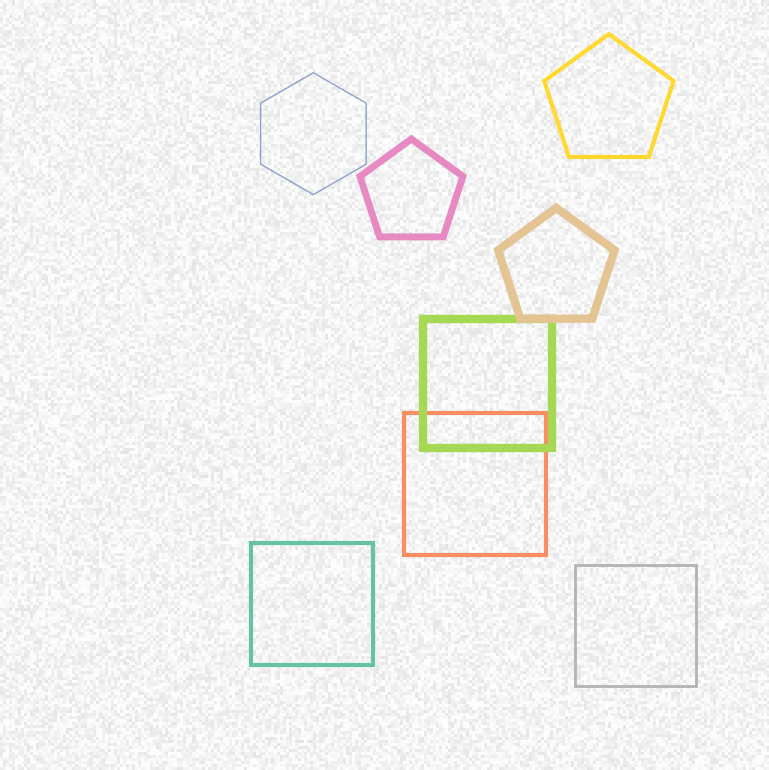[{"shape": "square", "thickness": 1.5, "radius": 0.4, "center": [0.405, 0.216]}, {"shape": "square", "thickness": 1.5, "radius": 0.46, "center": [0.616, 0.372]}, {"shape": "hexagon", "thickness": 0.5, "radius": 0.4, "center": [0.407, 0.826]}, {"shape": "pentagon", "thickness": 2.5, "radius": 0.35, "center": [0.534, 0.749]}, {"shape": "square", "thickness": 3, "radius": 0.42, "center": [0.633, 0.502]}, {"shape": "pentagon", "thickness": 1.5, "radius": 0.44, "center": [0.791, 0.868]}, {"shape": "pentagon", "thickness": 3, "radius": 0.4, "center": [0.722, 0.65]}, {"shape": "square", "thickness": 1, "radius": 0.39, "center": [0.825, 0.188]}]